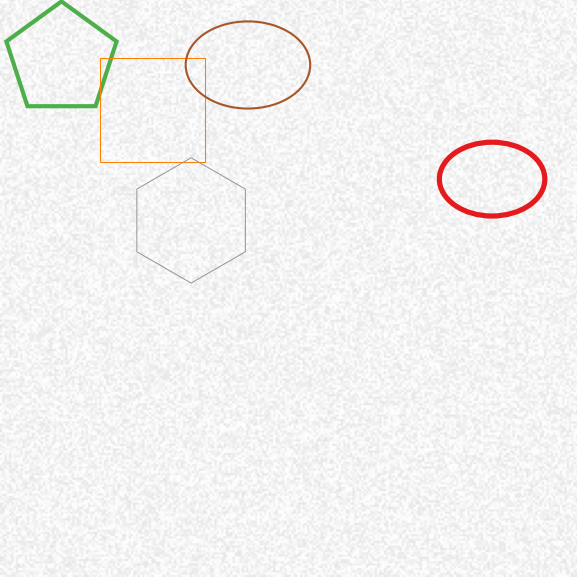[{"shape": "oval", "thickness": 2.5, "radius": 0.46, "center": [0.852, 0.689]}, {"shape": "pentagon", "thickness": 2, "radius": 0.5, "center": [0.106, 0.896]}, {"shape": "square", "thickness": 0.5, "radius": 0.45, "center": [0.264, 0.809]}, {"shape": "oval", "thickness": 1, "radius": 0.54, "center": [0.429, 0.887]}, {"shape": "hexagon", "thickness": 0.5, "radius": 0.54, "center": [0.331, 0.617]}]